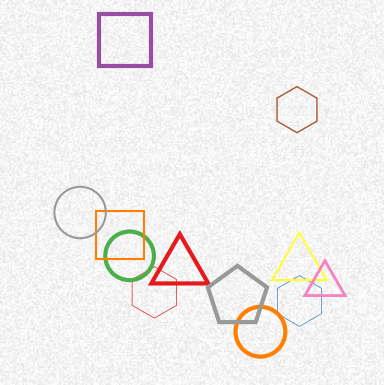[{"shape": "triangle", "thickness": 3, "radius": 0.43, "center": [0.467, 0.306]}, {"shape": "hexagon", "thickness": 0.5, "radius": 0.33, "center": [0.401, 0.24]}, {"shape": "hexagon", "thickness": 0.5, "radius": 0.33, "center": [0.778, 0.218]}, {"shape": "circle", "thickness": 3, "radius": 0.32, "center": [0.337, 0.335]}, {"shape": "square", "thickness": 3, "radius": 0.34, "center": [0.324, 0.895]}, {"shape": "square", "thickness": 1.5, "radius": 0.31, "center": [0.311, 0.39]}, {"shape": "circle", "thickness": 3, "radius": 0.32, "center": [0.676, 0.138]}, {"shape": "triangle", "thickness": 1.5, "radius": 0.41, "center": [0.778, 0.314]}, {"shape": "hexagon", "thickness": 1, "radius": 0.3, "center": [0.771, 0.715]}, {"shape": "triangle", "thickness": 2, "radius": 0.3, "center": [0.844, 0.262]}, {"shape": "circle", "thickness": 1.5, "radius": 0.33, "center": [0.208, 0.448]}, {"shape": "pentagon", "thickness": 3, "radius": 0.4, "center": [0.617, 0.229]}]